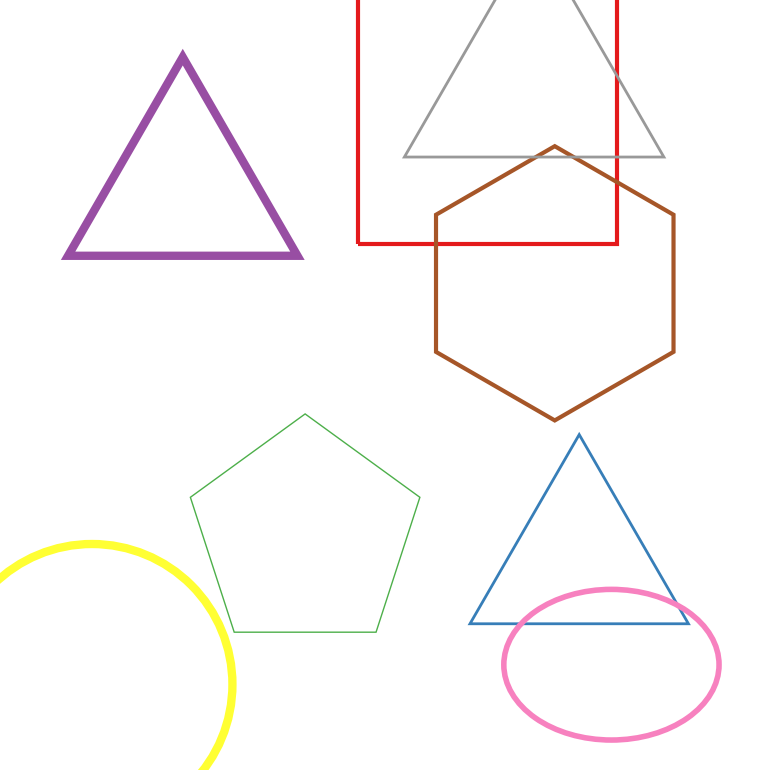[{"shape": "square", "thickness": 1.5, "radius": 0.84, "center": [0.633, 0.851]}, {"shape": "triangle", "thickness": 1, "radius": 0.82, "center": [0.752, 0.272]}, {"shape": "pentagon", "thickness": 0.5, "radius": 0.78, "center": [0.396, 0.306]}, {"shape": "triangle", "thickness": 3, "radius": 0.86, "center": [0.237, 0.754]}, {"shape": "circle", "thickness": 3, "radius": 0.91, "center": [0.12, 0.111]}, {"shape": "hexagon", "thickness": 1.5, "radius": 0.89, "center": [0.72, 0.632]}, {"shape": "oval", "thickness": 2, "radius": 0.7, "center": [0.794, 0.137]}, {"shape": "triangle", "thickness": 1, "radius": 0.97, "center": [0.694, 0.893]}]